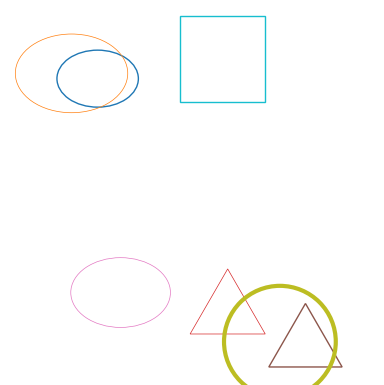[{"shape": "oval", "thickness": 1, "radius": 0.53, "center": [0.254, 0.796]}, {"shape": "oval", "thickness": 0.5, "radius": 0.73, "center": [0.186, 0.809]}, {"shape": "triangle", "thickness": 0.5, "radius": 0.56, "center": [0.591, 0.189]}, {"shape": "triangle", "thickness": 1, "radius": 0.55, "center": [0.793, 0.102]}, {"shape": "oval", "thickness": 0.5, "radius": 0.65, "center": [0.313, 0.24]}, {"shape": "circle", "thickness": 3, "radius": 0.73, "center": [0.727, 0.112]}, {"shape": "square", "thickness": 1, "radius": 0.56, "center": [0.578, 0.846]}]